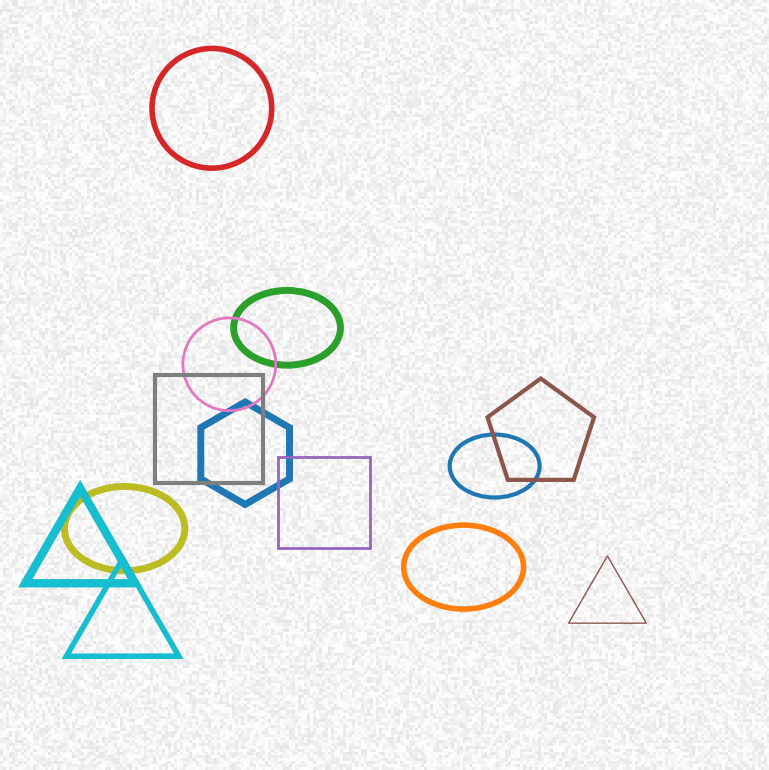[{"shape": "oval", "thickness": 1.5, "radius": 0.29, "center": [0.642, 0.395]}, {"shape": "hexagon", "thickness": 2.5, "radius": 0.33, "center": [0.318, 0.411]}, {"shape": "oval", "thickness": 2, "radius": 0.39, "center": [0.602, 0.264]}, {"shape": "oval", "thickness": 2.5, "radius": 0.35, "center": [0.373, 0.574]}, {"shape": "circle", "thickness": 2, "radius": 0.39, "center": [0.275, 0.859]}, {"shape": "square", "thickness": 1, "radius": 0.3, "center": [0.421, 0.348]}, {"shape": "pentagon", "thickness": 1.5, "radius": 0.36, "center": [0.702, 0.436]}, {"shape": "triangle", "thickness": 0.5, "radius": 0.29, "center": [0.789, 0.22]}, {"shape": "circle", "thickness": 1, "radius": 0.3, "center": [0.298, 0.527]}, {"shape": "square", "thickness": 1.5, "radius": 0.35, "center": [0.272, 0.443]}, {"shape": "oval", "thickness": 2.5, "radius": 0.39, "center": [0.162, 0.314]}, {"shape": "triangle", "thickness": 2, "radius": 0.42, "center": [0.159, 0.19]}, {"shape": "triangle", "thickness": 3, "radius": 0.41, "center": [0.104, 0.284]}]